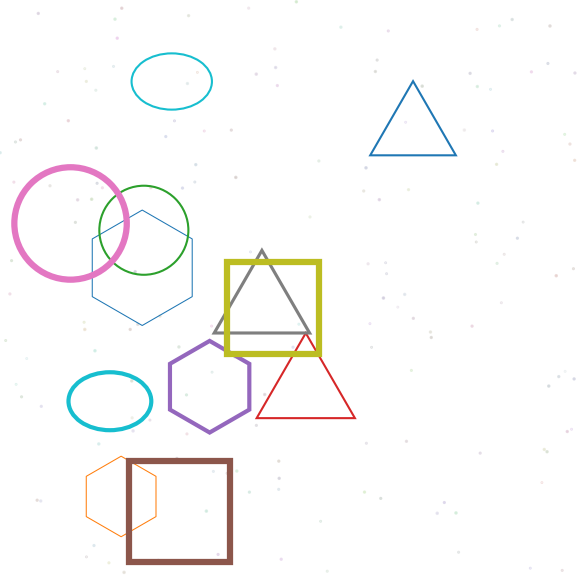[{"shape": "triangle", "thickness": 1, "radius": 0.43, "center": [0.715, 0.773]}, {"shape": "hexagon", "thickness": 0.5, "radius": 0.5, "center": [0.246, 0.535]}, {"shape": "hexagon", "thickness": 0.5, "radius": 0.35, "center": [0.21, 0.139]}, {"shape": "circle", "thickness": 1, "radius": 0.39, "center": [0.249, 0.6]}, {"shape": "triangle", "thickness": 1, "radius": 0.49, "center": [0.529, 0.324]}, {"shape": "hexagon", "thickness": 2, "radius": 0.4, "center": [0.363, 0.329]}, {"shape": "square", "thickness": 3, "radius": 0.44, "center": [0.311, 0.114]}, {"shape": "circle", "thickness": 3, "radius": 0.49, "center": [0.122, 0.612]}, {"shape": "triangle", "thickness": 1.5, "radius": 0.48, "center": [0.454, 0.47]}, {"shape": "square", "thickness": 3, "radius": 0.4, "center": [0.472, 0.465]}, {"shape": "oval", "thickness": 1, "radius": 0.35, "center": [0.297, 0.858]}, {"shape": "oval", "thickness": 2, "radius": 0.36, "center": [0.19, 0.304]}]